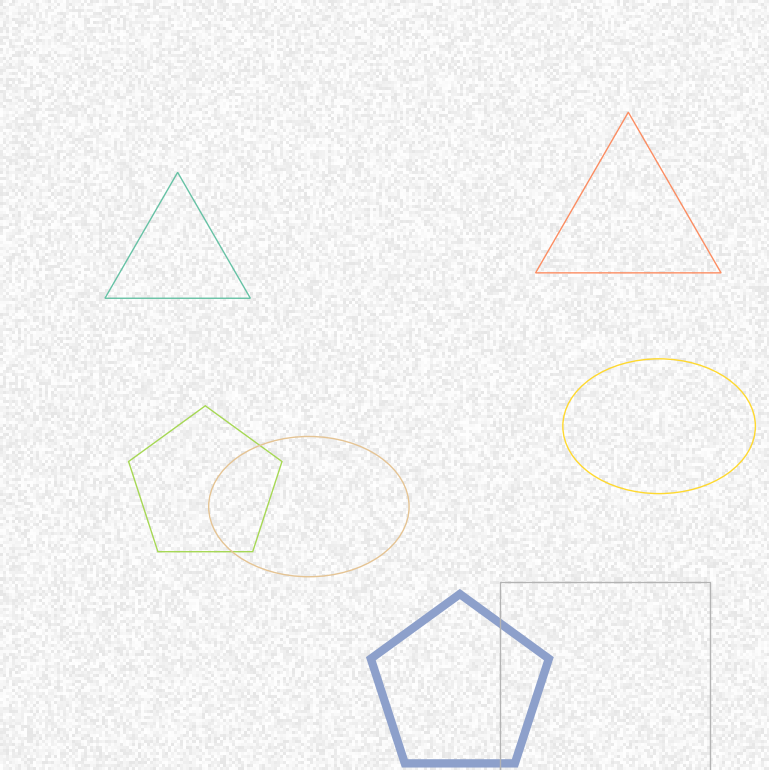[{"shape": "triangle", "thickness": 0.5, "radius": 0.55, "center": [0.231, 0.667]}, {"shape": "triangle", "thickness": 0.5, "radius": 0.7, "center": [0.816, 0.715]}, {"shape": "pentagon", "thickness": 3, "radius": 0.61, "center": [0.597, 0.107]}, {"shape": "pentagon", "thickness": 0.5, "radius": 0.52, "center": [0.267, 0.368]}, {"shape": "oval", "thickness": 0.5, "radius": 0.63, "center": [0.856, 0.446]}, {"shape": "oval", "thickness": 0.5, "radius": 0.65, "center": [0.401, 0.342]}, {"shape": "square", "thickness": 0.5, "radius": 0.68, "center": [0.786, 0.107]}]